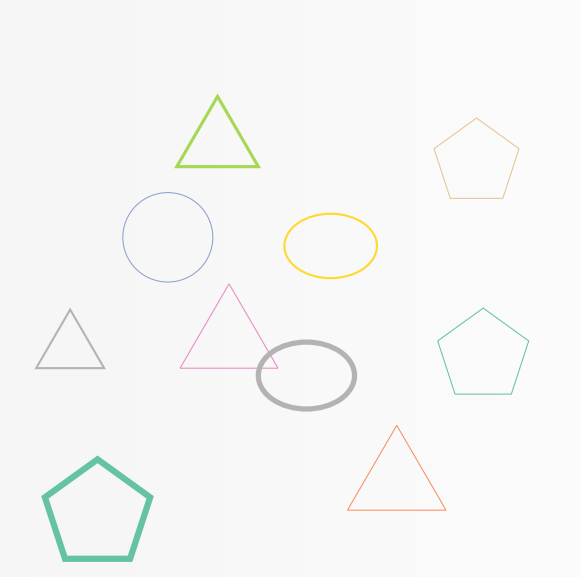[{"shape": "pentagon", "thickness": 3, "radius": 0.48, "center": [0.168, 0.109]}, {"shape": "pentagon", "thickness": 0.5, "radius": 0.41, "center": [0.831, 0.383]}, {"shape": "triangle", "thickness": 0.5, "radius": 0.49, "center": [0.683, 0.165]}, {"shape": "circle", "thickness": 0.5, "radius": 0.39, "center": [0.289, 0.588]}, {"shape": "triangle", "thickness": 0.5, "radius": 0.49, "center": [0.394, 0.41]}, {"shape": "triangle", "thickness": 1.5, "radius": 0.41, "center": [0.374, 0.751]}, {"shape": "oval", "thickness": 1, "radius": 0.4, "center": [0.569, 0.573]}, {"shape": "pentagon", "thickness": 0.5, "radius": 0.38, "center": [0.82, 0.718]}, {"shape": "triangle", "thickness": 1, "radius": 0.34, "center": [0.121, 0.395]}, {"shape": "oval", "thickness": 2.5, "radius": 0.41, "center": [0.527, 0.349]}]